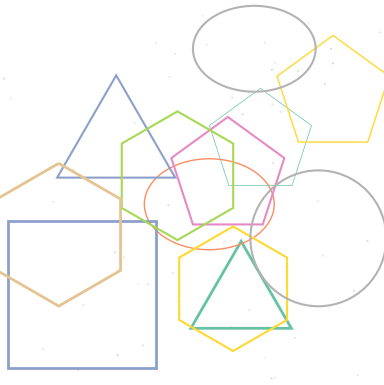[{"shape": "triangle", "thickness": 2, "radius": 0.75, "center": [0.626, 0.223]}, {"shape": "pentagon", "thickness": 0.5, "radius": 0.7, "center": [0.676, 0.631]}, {"shape": "oval", "thickness": 1, "radius": 0.84, "center": [0.544, 0.47]}, {"shape": "square", "thickness": 2, "radius": 0.96, "center": [0.213, 0.235]}, {"shape": "triangle", "thickness": 1.5, "radius": 0.89, "center": [0.302, 0.627]}, {"shape": "pentagon", "thickness": 1.5, "radius": 0.77, "center": [0.592, 0.542]}, {"shape": "hexagon", "thickness": 1.5, "radius": 0.84, "center": [0.461, 0.544]}, {"shape": "pentagon", "thickness": 1, "radius": 0.77, "center": [0.865, 0.755]}, {"shape": "hexagon", "thickness": 1.5, "radius": 0.81, "center": [0.605, 0.25]}, {"shape": "hexagon", "thickness": 2, "radius": 0.93, "center": [0.153, 0.39]}, {"shape": "oval", "thickness": 1.5, "radius": 0.8, "center": [0.66, 0.873]}, {"shape": "circle", "thickness": 1.5, "radius": 0.88, "center": [0.827, 0.381]}]